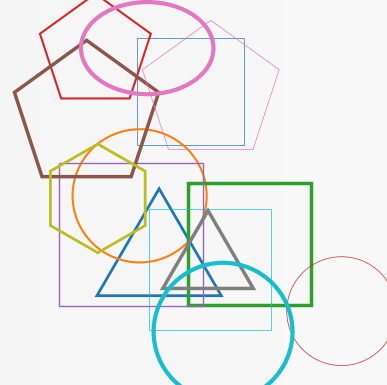[{"shape": "triangle", "thickness": 2, "radius": 0.93, "center": [0.411, 0.325]}, {"shape": "square", "thickness": 0.5, "radius": 0.69, "center": [0.493, 0.762]}, {"shape": "circle", "thickness": 1.5, "radius": 0.87, "center": [0.36, 0.491]}, {"shape": "square", "thickness": 2.5, "radius": 0.79, "center": [0.644, 0.367]}, {"shape": "pentagon", "thickness": 1.5, "radius": 0.75, "center": [0.246, 0.866]}, {"shape": "circle", "thickness": 0.5, "radius": 0.71, "center": [0.881, 0.192]}, {"shape": "square", "thickness": 1, "radius": 0.93, "center": [0.338, 0.391]}, {"shape": "pentagon", "thickness": 2.5, "radius": 0.98, "center": [0.223, 0.699]}, {"shape": "pentagon", "thickness": 0.5, "radius": 0.93, "center": [0.544, 0.762]}, {"shape": "oval", "thickness": 3, "radius": 0.85, "center": [0.38, 0.875]}, {"shape": "triangle", "thickness": 2.5, "radius": 0.67, "center": [0.537, 0.318]}, {"shape": "hexagon", "thickness": 2, "radius": 0.71, "center": [0.252, 0.485]}, {"shape": "square", "thickness": 0.5, "radius": 0.78, "center": [0.542, 0.301]}, {"shape": "circle", "thickness": 3, "radius": 0.9, "center": [0.576, 0.138]}]